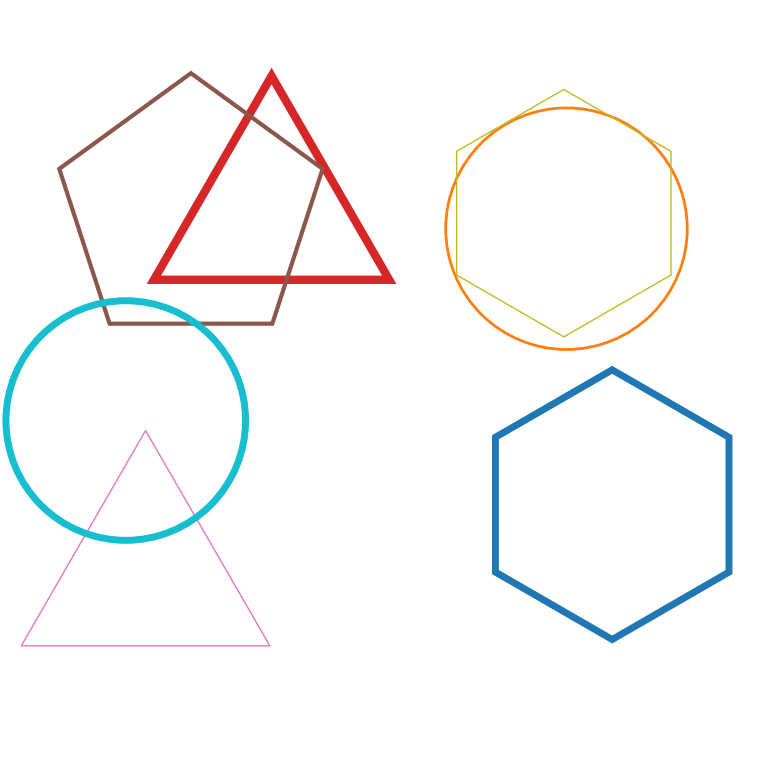[{"shape": "hexagon", "thickness": 2.5, "radius": 0.88, "center": [0.795, 0.345]}, {"shape": "circle", "thickness": 1, "radius": 0.78, "center": [0.736, 0.703]}, {"shape": "triangle", "thickness": 3, "radius": 0.88, "center": [0.353, 0.725]}, {"shape": "pentagon", "thickness": 1.5, "radius": 0.9, "center": [0.248, 0.725]}, {"shape": "triangle", "thickness": 0.5, "radius": 0.93, "center": [0.189, 0.254]}, {"shape": "hexagon", "thickness": 0.5, "radius": 0.8, "center": [0.732, 0.723]}, {"shape": "circle", "thickness": 2.5, "radius": 0.78, "center": [0.163, 0.454]}]